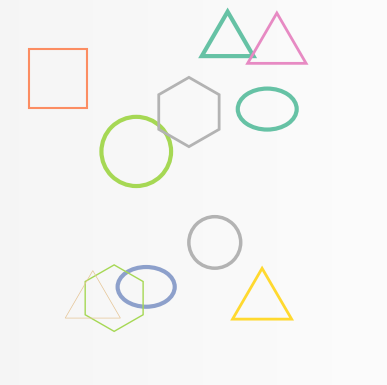[{"shape": "oval", "thickness": 3, "radius": 0.38, "center": [0.69, 0.717]}, {"shape": "triangle", "thickness": 3, "radius": 0.38, "center": [0.587, 0.893]}, {"shape": "square", "thickness": 1.5, "radius": 0.38, "center": [0.15, 0.796]}, {"shape": "oval", "thickness": 3, "radius": 0.37, "center": [0.377, 0.255]}, {"shape": "triangle", "thickness": 2, "radius": 0.44, "center": [0.714, 0.879]}, {"shape": "circle", "thickness": 3, "radius": 0.45, "center": [0.352, 0.607]}, {"shape": "hexagon", "thickness": 1, "radius": 0.43, "center": [0.295, 0.226]}, {"shape": "triangle", "thickness": 2, "radius": 0.44, "center": [0.676, 0.215]}, {"shape": "triangle", "thickness": 0.5, "radius": 0.41, "center": [0.239, 0.215]}, {"shape": "circle", "thickness": 2.5, "radius": 0.33, "center": [0.554, 0.37]}, {"shape": "hexagon", "thickness": 2, "radius": 0.45, "center": [0.488, 0.709]}]